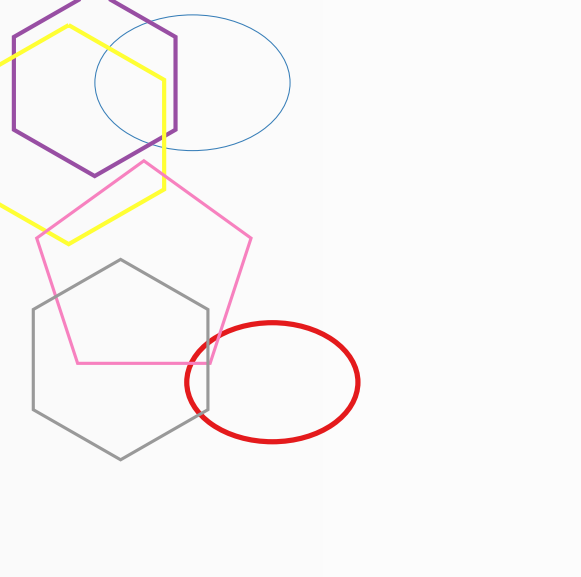[{"shape": "oval", "thickness": 2.5, "radius": 0.74, "center": [0.469, 0.337]}, {"shape": "oval", "thickness": 0.5, "radius": 0.84, "center": [0.331, 0.856]}, {"shape": "hexagon", "thickness": 2, "radius": 0.8, "center": [0.163, 0.855]}, {"shape": "hexagon", "thickness": 2, "radius": 0.95, "center": [0.118, 0.766]}, {"shape": "pentagon", "thickness": 1.5, "radius": 0.97, "center": [0.248, 0.527]}, {"shape": "hexagon", "thickness": 1.5, "radius": 0.87, "center": [0.207, 0.376]}]